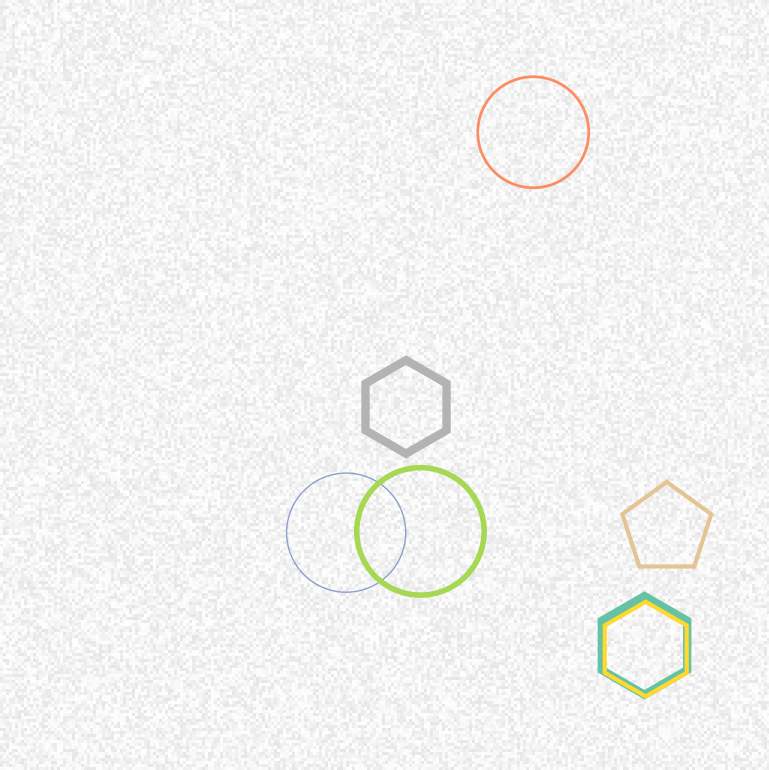[{"shape": "hexagon", "thickness": 3, "radius": 0.32, "center": [0.837, 0.162]}, {"shape": "circle", "thickness": 1, "radius": 0.36, "center": [0.693, 0.828]}, {"shape": "circle", "thickness": 0.5, "radius": 0.39, "center": [0.45, 0.308]}, {"shape": "circle", "thickness": 2, "radius": 0.41, "center": [0.546, 0.31]}, {"shape": "hexagon", "thickness": 1.5, "radius": 0.31, "center": [0.839, 0.157]}, {"shape": "pentagon", "thickness": 1.5, "radius": 0.3, "center": [0.866, 0.313]}, {"shape": "hexagon", "thickness": 3, "radius": 0.3, "center": [0.527, 0.472]}]